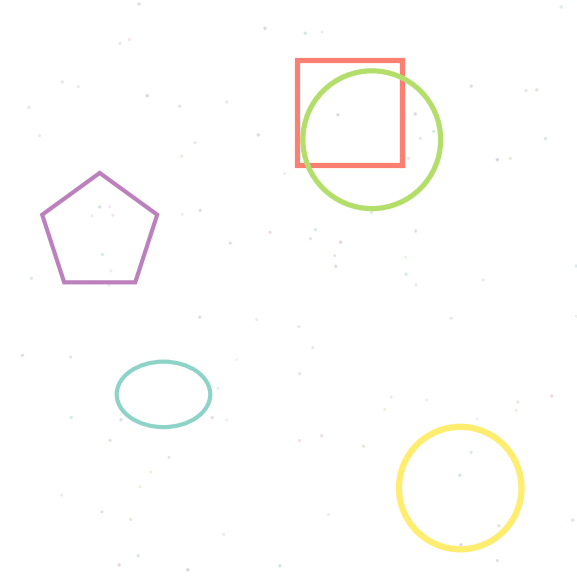[{"shape": "oval", "thickness": 2, "radius": 0.4, "center": [0.283, 0.316]}, {"shape": "square", "thickness": 2.5, "radius": 0.45, "center": [0.606, 0.804]}, {"shape": "circle", "thickness": 2.5, "radius": 0.6, "center": [0.644, 0.757]}, {"shape": "pentagon", "thickness": 2, "radius": 0.52, "center": [0.173, 0.595]}, {"shape": "circle", "thickness": 3, "radius": 0.53, "center": [0.797, 0.154]}]